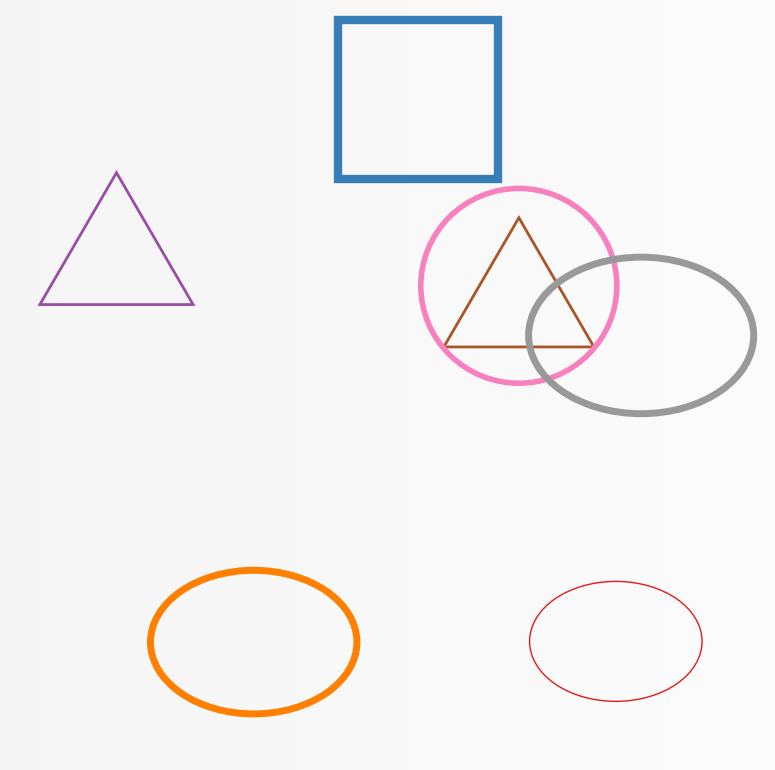[{"shape": "oval", "thickness": 0.5, "radius": 0.56, "center": [0.795, 0.167]}, {"shape": "square", "thickness": 3, "radius": 0.52, "center": [0.539, 0.871]}, {"shape": "triangle", "thickness": 1, "radius": 0.57, "center": [0.15, 0.662]}, {"shape": "oval", "thickness": 2.5, "radius": 0.67, "center": [0.327, 0.166]}, {"shape": "triangle", "thickness": 1, "radius": 0.56, "center": [0.67, 0.605]}, {"shape": "circle", "thickness": 2, "radius": 0.63, "center": [0.669, 0.629]}, {"shape": "oval", "thickness": 2.5, "radius": 0.73, "center": [0.827, 0.564]}]